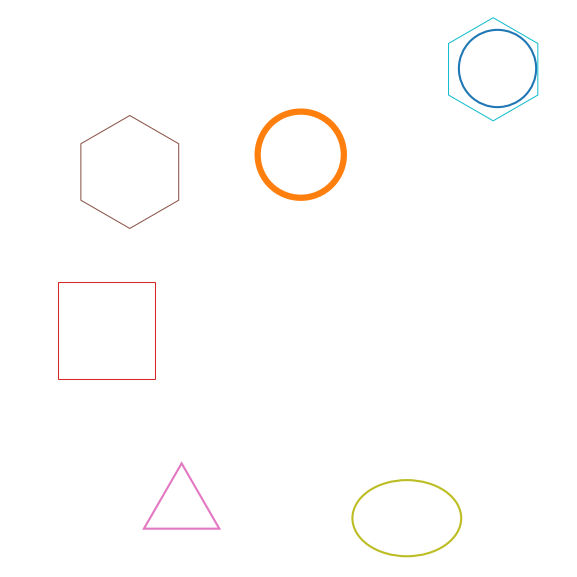[{"shape": "circle", "thickness": 1, "radius": 0.33, "center": [0.861, 0.881]}, {"shape": "circle", "thickness": 3, "radius": 0.37, "center": [0.521, 0.731]}, {"shape": "square", "thickness": 0.5, "radius": 0.42, "center": [0.184, 0.428]}, {"shape": "hexagon", "thickness": 0.5, "radius": 0.49, "center": [0.225, 0.701]}, {"shape": "triangle", "thickness": 1, "radius": 0.38, "center": [0.315, 0.121]}, {"shape": "oval", "thickness": 1, "radius": 0.47, "center": [0.704, 0.102]}, {"shape": "hexagon", "thickness": 0.5, "radius": 0.45, "center": [0.854, 0.879]}]